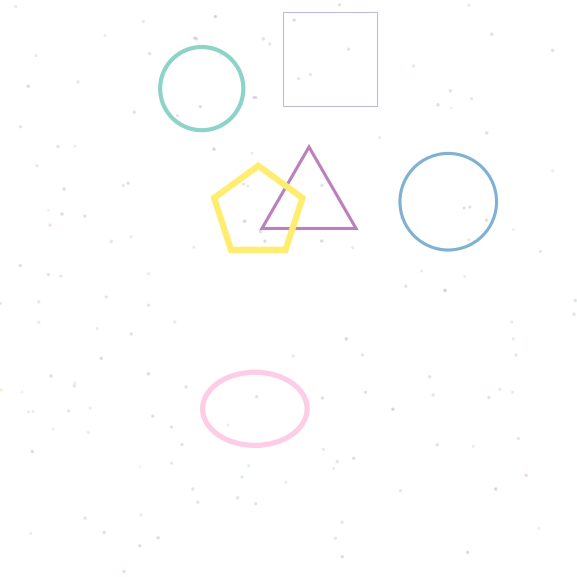[{"shape": "circle", "thickness": 2, "radius": 0.36, "center": [0.349, 0.846]}, {"shape": "square", "thickness": 0.5, "radius": 0.41, "center": [0.571, 0.897]}, {"shape": "circle", "thickness": 1.5, "radius": 0.42, "center": [0.776, 0.65]}, {"shape": "oval", "thickness": 2.5, "radius": 0.45, "center": [0.441, 0.291]}, {"shape": "triangle", "thickness": 1.5, "radius": 0.47, "center": [0.535, 0.651]}, {"shape": "pentagon", "thickness": 3, "radius": 0.4, "center": [0.447, 0.632]}]